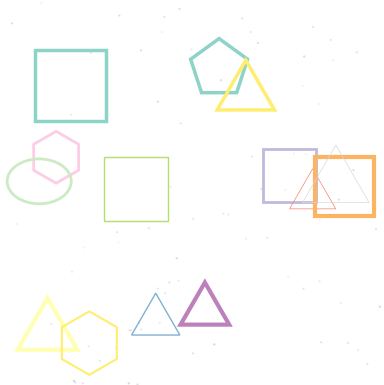[{"shape": "square", "thickness": 2.5, "radius": 0.46, "center": [0.184, 0.777]}, {"shape": "pentagon", "thickness": 2.5, "radius": 0.39, "center": [0.569, 0.822]}, {"shape": "triangle", "thickness": 3, "radius": 0.45, "center": [0.123, 0.136]}, {"shape": "square", "thickness": 2, "radius": 0.34, "center": [0.753, 0.544]}, {"shape": "triangle", "thickness": 0.5, "radius": 0.35, "center": [0.812, 0.492]}, {"shape": "triangle", "thickness": 1, "radius": 0.36, "center": [0.404, 0.166]}, {"shape": "square", "thickness": 3, "radius": 0.38, "center": [0.896, 0.515]}, {"shape": "square", "thickness": 1, "radius": 0.41, "center": [0.353, 0.51]}, {"shape": "hexagon", "thickness": 2, "radius": 0.34, "center": [0.146, 0.592]}, {"shape": "triangle", "thickness": 0.5, "radius": 0.5, "center": [0.872, 0.524]}, {"shape": "triangle", "thickness": 3, "radius": 0.36, "center": [0.532, 0.193]}, {"shape": "oval", "thickness": 2, "radius": 0.42, "center": [0.102, 0.529]}, {"shape": "hexagon", "thickness": 1.5, "radius": 0.41, "center": [0.232, 0.109]}, {"shape": "triangle", "thickness": 2.5, "radius": 0.43, "center": [0.638, 0.757]}]